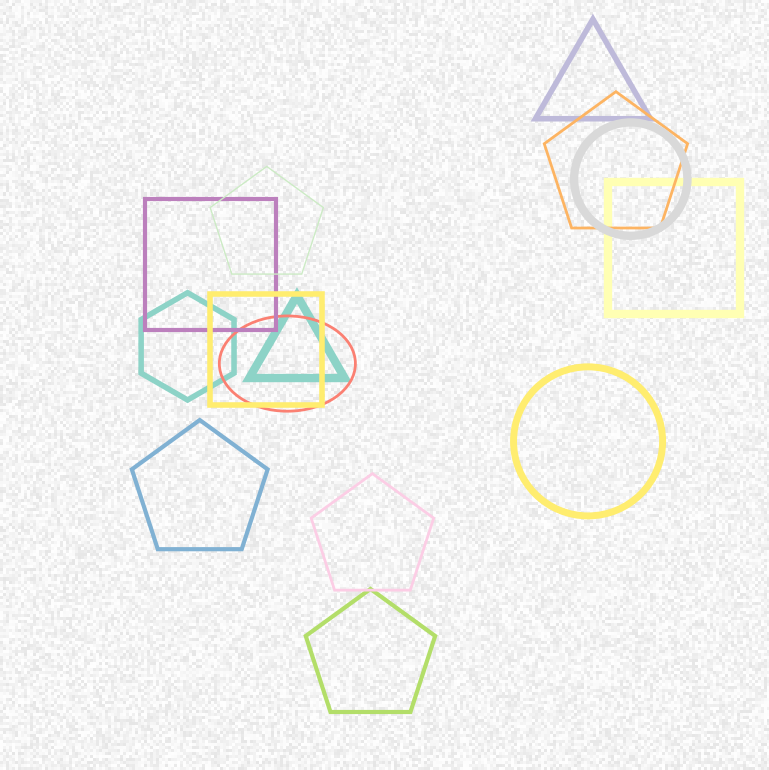[{"shape": "triangle", "thickness": 3, "radius": 0.36, "center": [0.386, 0.545]}, {"shape": "hexagon", "thickness": 2, "radius": 0.35, "center": [0.244, 0.55]}, {"shape": "square", "thickness": 3, "radius": 0.43, "center": [0.875, 0.678]}, {"shape": "triangle", "thickness": 2, "radius": 0.43, "center": [0.77, 0.889]}, {"shape": "oval", "thickness": 1, "radius": 0.44, "center": [0.373, 0.528]}, {"shape": "pentagon", "thickness": 1.5, "radius": 0.46, "center": [0.259, 0.362]}, {"shape": "pentagon", "thickness": 1, "radius": 0.49, "center": [0.8, 0.783]}, {"shape": "pentagon", "thickness": 1.5, "radius": 0.44, "center": [0.481, 0.147]}, {"shape": "pentagon", "thickness": 1, "radius": 0.42, "center": [0.484, 0.301]}, {"shape": "circle", "thickness": 3, "radius": 0.37, "center": [0.819, 0.767]}, {"shape": "square", "thickness": 1.5, "radius": 0.42, "center": [0.274, 0.656]}, {"shape": "pentagon", "thickness": 0.5, "radius": 0.39, "center": [0.346, 0.707]}, {"shape": "circle", "thickness": 2.5, "radius": 0.48, "center": [0.764, 0.427]}, {"shape": "square", "thickness": 2, "radius": 0.36, "center": [0.345, 0.546]}]